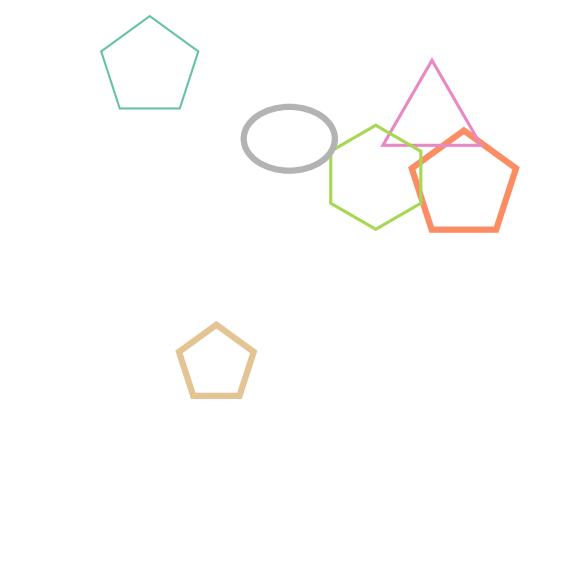[{"shape": "pentagon", "thickness": 1, "radius": 0.44, "center": [0.259, 0.883]}, {"shape": "pentagon", "thickness": 3, "radius": 0.47, "center": [0.803, 0.678]}, {"shape": "triangle", "thickness": 1.5, "radius": 0.49, "center": [0.748, 0.797]}, {"shape": "hexagon", "thickness": 1.5, "radius": 0.45, "center": [0.651, 0.692]}, {"shape": "pentagon", "thickness": 3, "radius": 0.34, "center": [0.375, 0.369]}, {"shape": "oval", "thickness": 3, "radius": 0.39, "center": [0.501, 0.759]}]